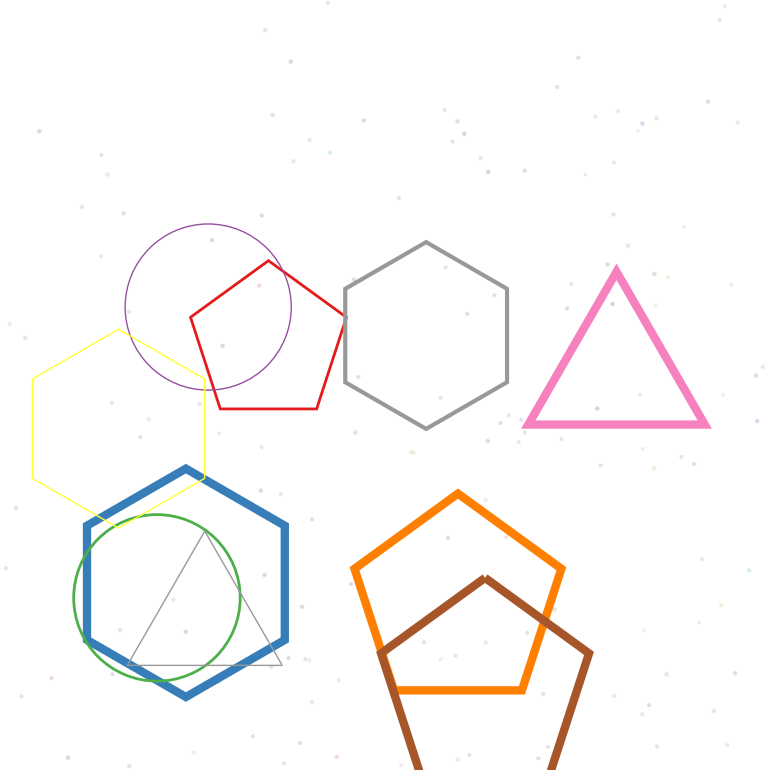[{"shape": "pentagon", "thickness": 1, "radius": 0.53, "center": [0.349, 0.555]}, {"shape": "hexagon", "thickness": 3, "radius": 0.74, "center": [0.241, 0.243]}, {"shape": "circle", "thickness": 1, "radius": 0.54, "center": [0.204, 0.224]}, {"shape": "circle", "thickness": 0.5, "radius": 0.54, "center": [0.27, 0.601]}, {"shape": "pentagon", "thickness": 3, "radius": 0.71, "center": [0.595, 0.218]}, {"shape": "hexagon", "thickness": 0.5, "radius": 0.65, "center": [0.154, 0.443]}, {"shape": "pentagon", "thickness": 3, "radius": 0.71, "center": [0.63, 0.108]}, {"shape": "triangle", "thickness": 3, "radius": 0.66, "center": [0.801, 0.515]}, {"shape": "triangle", "thickness": 0.5, "radius": 0.58, "center": [0.266, 0.194]}, {"shape": "hexagon", "thickness": 1.5, "radius": 0.61, "center": [0.553, 0.564]}]